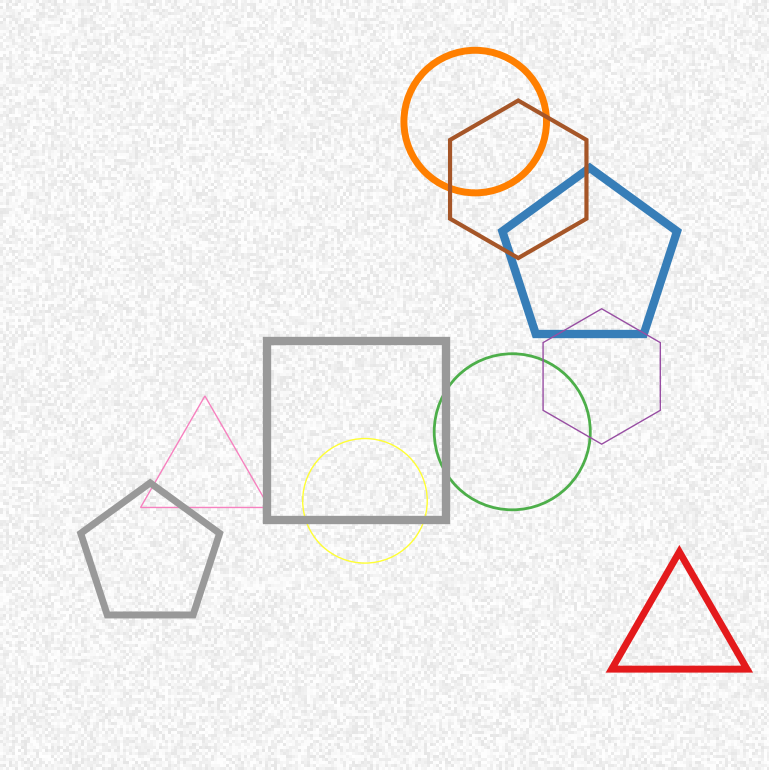[{"shape": "triangle", "thickness": 2.5, "radius": 0.51, "center": [0.882, 0.182]}, {"shape": "pentagon", "thickness": 3, "radius": 0.6, "center": [0.766, 0.663]}, {"shape": "circle", "thickness": 1, "radius": 0.51, "center": [0.665, 0.439]}, {"shape": "hexagon", "thickness": 0.5, "radius": 0.44, "center": [0.781, 0.511]}, {"shape": "circle", "thickness": 2.5, "radius": 0.46, "center": [0.617, 0.842]}, {"shape": "circle", "thickness": 0.5, "radius": 0.4, "center": [0.474, 0.35]}, {"shape": "hexagon", "thickness": 1.5, "radius": 0.51, "center": [0.673, 0.767]}, {"shape": "triangle", "thickness": 0.5, "radius": 0.48, "center": [0.266, 0.389]}, {"shape": "square", "thickness": 3, "radius": 0.58, "center": [0.464, 0.44]}, {"shape": "pentagon", "thickness": 2.5, "radius": 0.47, "center": [0.195, 0.278]}]